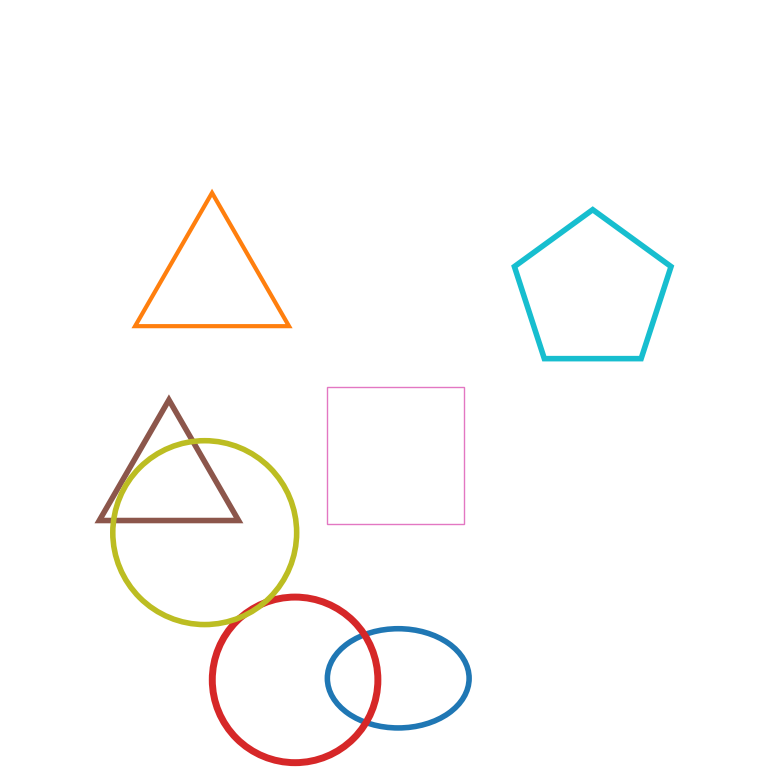[{"shape": "oval", "thickness": 2, "radius": 0.46, "center": [0.517, 0.119]}, {"shape": "triangle", "thickness": 1.5, "radius": 0.58, "center": [0.275, 0.634]}, {"shape": "circle", "thickness": 2.5, "radius": 0.54, "center": [0.383, 0.117]}, {"shape": "triangle", "thickness": 2, "radius": 0.52, "center": [0.219, 0.376]}, {"shape": "square", "thickness": 0.5, "radius": 0.44, "center": [0.514, 0.408]}, {"shape": "circle", "thickness": 2, "radius": 0.6, "center": [0.266, 0.308]}, {"shape": "pentagon", "thickness": 2, "radius": 0.53, "center": [0.77, 0.621]}]